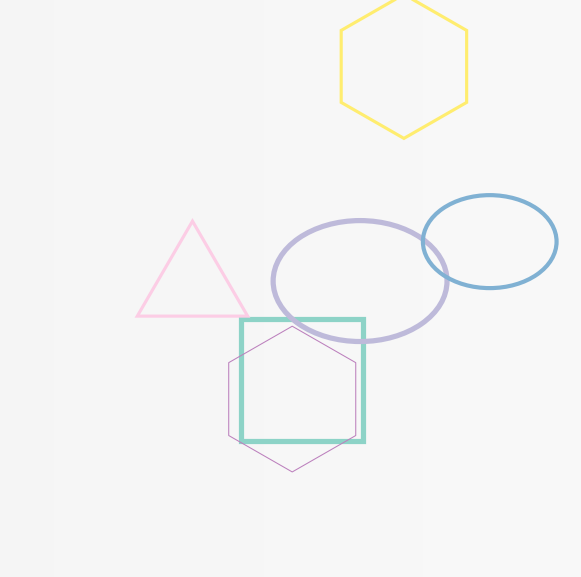[{"shape": "square", "thickness": 2.5, "radius": 0.53, "center": [0.52, 0.342]}, {"shape": "oval", "thickness": 2.5, "radius": 0.75, "center": [0.619, 0.512]}, {"shape": "oval", "thickness": 2, "radius": 0.57, "center": [0.843, 0.581]}, {"shape": "triangle", "thickness": 1.5, "radius": 0.55, "center": [0.331, 0.507]}, {"shape": "hexagon", "thickness": 0.5, "radius": 0.63, "center": [0.503, 0.308]}, {"shape": "hexagon", "thickness": 1.5, "radius": 0.62, "center": [0.695, 0.884]}]